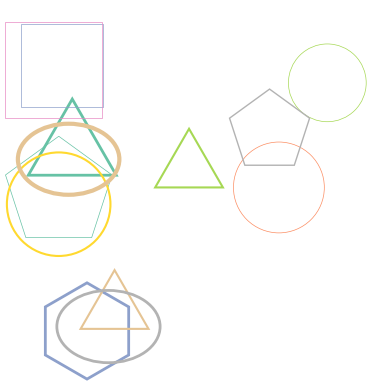[{"shape": "triangle", "thickness": 2, "radius": 0.66, "center": [0.188, 0.611]}, {"shape": "pentagon", "thickness": 0.5, "radius": 0.73, "center": [0.153, 0.501]}, {"shape": "circle", "thickness": 0.5, "radius": 0.59, "center": [0.724, 0.513]}, {"shape": "hexagon", "thickness": 2, "radius": 0.62, "center": [0.226, 0.14]}, {"shape": "square", "thickness": 0.5, "radius": 0.53, "center": [0.161, 0.83]}, {"shape": "square", "thickness": 0.5, "radius": 0.62, "center": [0.139, 0.818]}, {"shape": "triangle", "thickness": 1.5, "radius": 0.51, "center": [0.491, 0.564]}, {"shape": "circle", "thickness": 0.5, "radius": 0.5, "center": [0.85, 0.785]}, {"shape": "circle", "thickness": 1.5, "radius": 0.67, "center": [0.152, 0.47]}, {"shape": "oval", "thickness": 3, "radius": 0.66, "center": [0.178, 0.586]}, {"shape": "triangle", "thickness": 1.5, "radius": 0.51, "center": [0.298, 0.197]}, {"shape": "pentagon", "thickness": 1, "radius": 0.55, "center": [0.7, 0.659]}, {"shape": "oval", "thickness": 2, "radius": 0.67, "center": [0.282, 0.152]}]